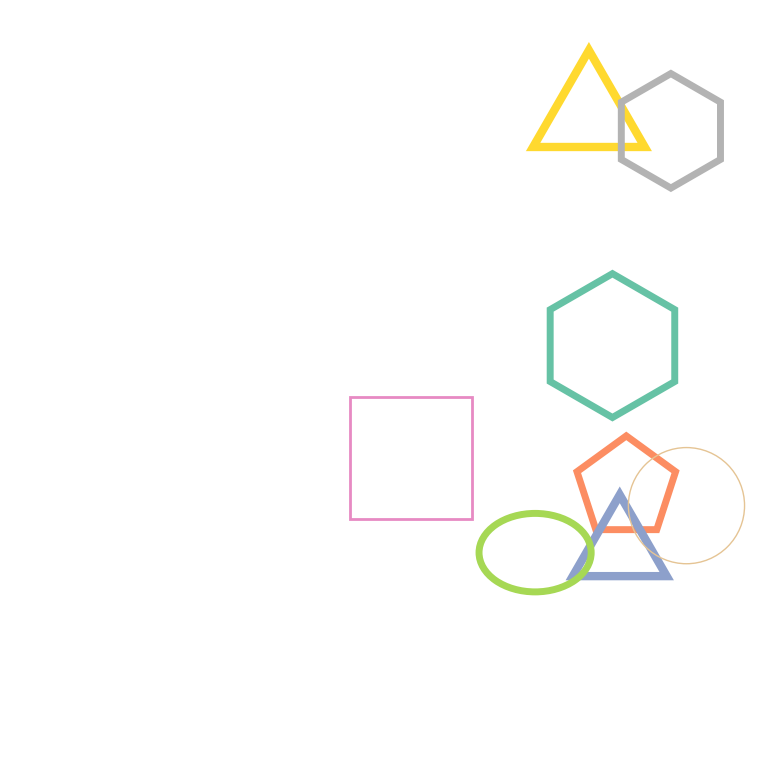[{"shape": "hexagon", "thickness": 2.5, "radius": 0.47, "center": [0.795, 0.551]}, {"shape": "pentagon", "thickness": 2.5, "radius": 0.34, "center": [0.813, 0.367]}, {"shape": "triangle", "thickness": 3, "radius": 0.35, "center": [0.805, 0.287]}, {"shape": "square", "thickness": 1, "radius": 0.4, "center": [0.533, 0.406]}, {"shape": "oval", "thickness": 2.5, "radius": 0.36, "center": [0.695, 0.282]}, {"shape": "triangle", "thickness": 3, "radius": 0.42, "center": [0.765, 0.851]}, {"shape": "circle", "thickness": 0.5, "radius": 0.38, "center": [0.892, 0.343]}, {"shape": "hexagon", "thickness": 2.5, "radius": 0.37, "center": [0.871, 0.83]}]